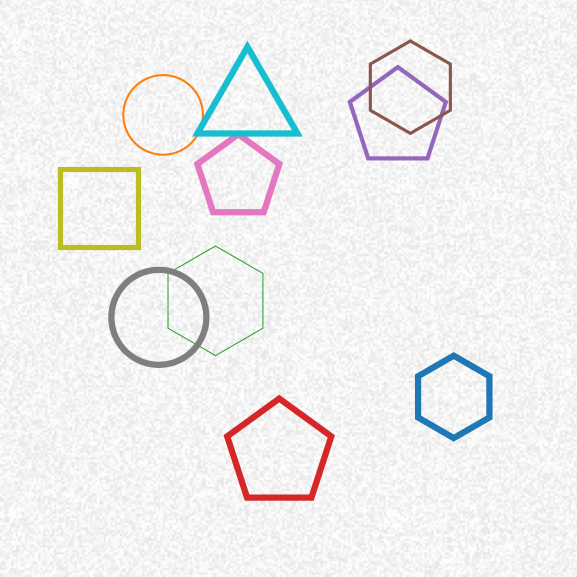[{"shape": "hexagon", "thickness": 3, "radius": 0.36, "center": [0.786, 0.312]}, {"shape": "circle", "thickness": 1, "radius": 0.34, "center": [0.282, 0.8]}, {"shape": "hexagon", "thickness": 0.5, "radius": 0.47, "center": [0.373, 0.478]}, {"shape": "pentagon", "thickness": 3, "radius": 0.47, "center": [0.484, 0.214]}, {"shape": "pentagon", "thickness": 2, "radius": 0.44, "center": [0.689, 0.796]}, {"shape": "hexagon", "thickness": 1.5, "radius": 0.4, "center": [0.711, 0.848]}, {"shape": "pentagon", "thickness": 3, "radius": 0.37, "center": [0.413, 0.692]}, {"shape": "circle", "thickness": 3, "radius": 0.41, "center": [0.275, 0.45]}, {"shape": "square", "thickness": 2.5, "radius": 0.34, "center": [0.172, 0.639]}, {"shape": "triangle", "thickness": 3, "radius": 0.5, "center": [0.428, 0.818]}]